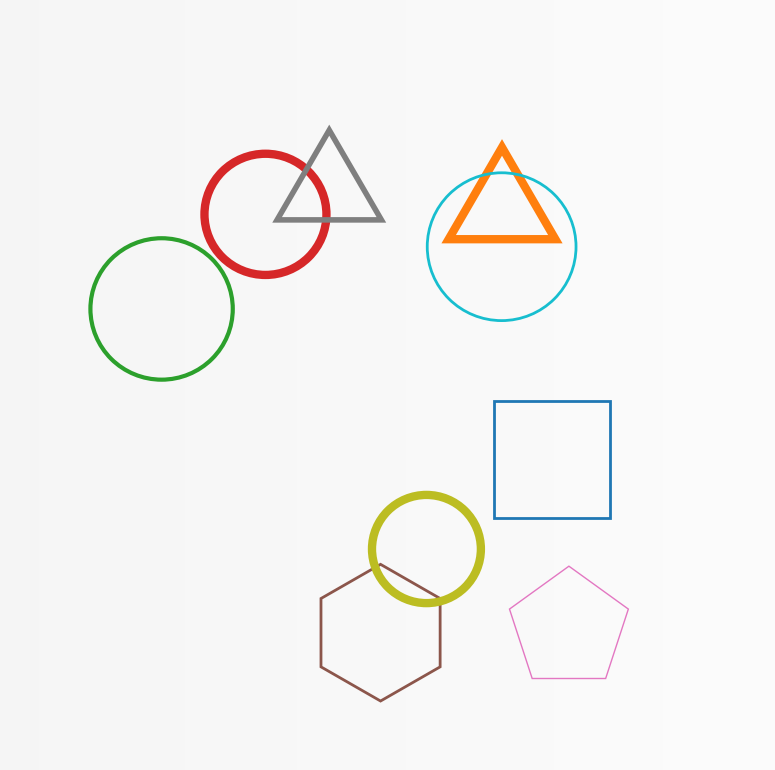[{"shape": "square", "thickness": 1, "radius": 0.38, "center": [0.712, 0.403]}, {"shape": "triangle", "thickness": 3, "radius": 0.4, "center": [0.648, 0.729]}, {"shape": "circle", "thickness": 1.5, "radius": 0.46, "center": [0.209, 0.599]}, {"shape": "circle", "thickness": 3, "radius": 0.39, "center": [0.343, 0.722]}, {"shape": "hexagon", "thickness": 1, "radius": 0.44, "center": [0.491, 0.178]}, {"shape": "pentagon", "thickness": 0.5, "radius": 0.4, "center": [0.734, 0.184]}, {"shape": "triangle", "thickness": 2, "radius": 0.39, "center": [0.425, 0.753]}, {"shape": "circle", "thickness": 3, "radius": 0.35, "center": [0.55, 0.287]}, {"shape": "circle", "thickness": 1, "radius": 0.48, "center": [0.647, 0.68]}]